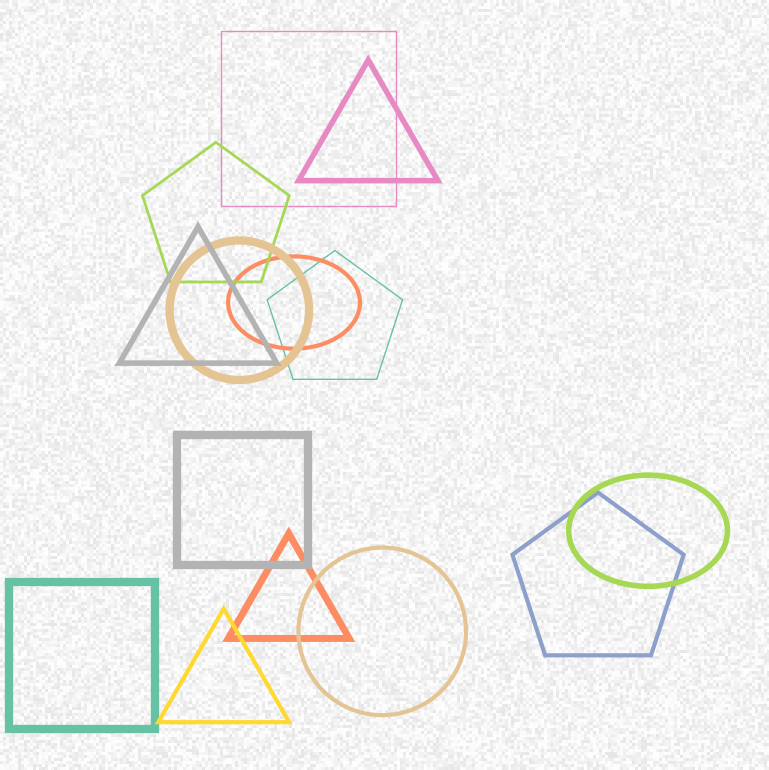[{"shape": "square", "thickness": 3, "radius": 0.48, "center": [0.106, 0.149]}, {"shape": "pentagon", "thickness": 0.5, "radius": 0.46, "center": [0.435, 0.582]}, {"shape": "triangle", "thickness": 2.5, "radius": 0.45, "center": [0.375, 0.216]}, {"shape": "oval", "thickness": 1.5, "radius": 0.43, "center": [0.382, 0.607]}, {"shape": "pentagon", "thickness": 1.5, "radius": 0.58, "center": [0.777, 0.244]}, {"shape": "triangle", "thickness": 2, "radius": 0.52, "center": [0.478, 0.818]}, {"shape": "square", "thickness": 0.5, "radius": 0.57, "center": [0.401, 0.846]}, {"shape": "oval", "thickness": 2, "radius": 0.52, "center": [0.842, 0.311]}, {"shape": "pentagon", "thickness": 1, "radius": 0.5, "center": [0.28, 0.715]}, {"shape": "triangle", "thickness": 1.5, "radius": 0.49, "center": [0.291, 0.111]}, {"shape": "circle", "thickness": 1.5, "radius": 0.54, "center": [0.496, 0.18]}, {"shape": "circle", "thickness": 3, "radius": 0.45, "center": [0.311, 0.597]}, {"shape": "square", "thickness": 3, "radius": 0.42, "center": [0.315, 0.35]}, {"shape": "triangle", "thickness": 2, "radius": 0.59, "center": [0.257, 0.587]}]